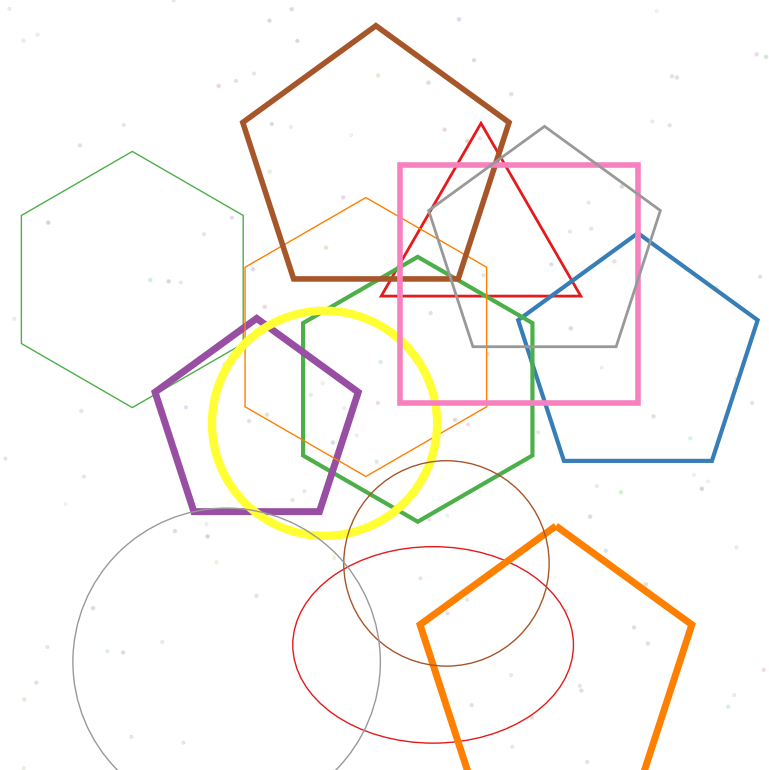[{"shape": "oval", "thickness": 0.5, "radius": 0.91, "center": [0.562, 0.162]}, {"shape": "triangle", "thickness": 1, "radius": 0.75, "center": [0.625, 0.69]}, {"shape": "pentagon", "thickness": 1.5, "radius": 0.82, "center": [0.828, 0.534]}, {"shape": "hexagon", "thickness": 1.5, "radius": 0.86, "center": [0.543, 0.494]}, {"shape": "hexagon", "thickness": 0.5, "radius": 0.83, "center": [0.172, 0.637]}, {"shape": "pentagon", "thickness": 2.5, "radius": 0.69, "center": [0.333, 0.448]}, {"shape": "pentagon", "thickness": 2.5, "radius": 0.93, "center": [0.722, 0.131]}, {"shape": "hexagon", "thickness": 0.5, "radius": 0.91, "center": [0.475, 0.562]}, {"shape": "circle", "thickness": 3, "radius": 0.73, "center": [0.421, 0.45]}, {"shape": "pentagon", "thickness": 2, "radius": 0.91, "center": [0.488, 0.785]}, {"shape": "circle", "thickness": 0.5, "radius": 0.67, "center": [0.58, 0.268]}, {"shape": "square", "thickness": 2, "radius": 0.77, "center": [0.674, 0.631]}, {"shape": "pentagon", "thickness": 1, "radius": 0.79, "center": [0.707, 0.678]}, {"shape": "circle", "thickness": 0.5, "radius": 1.0, "center": [0.294, 0.14]}]